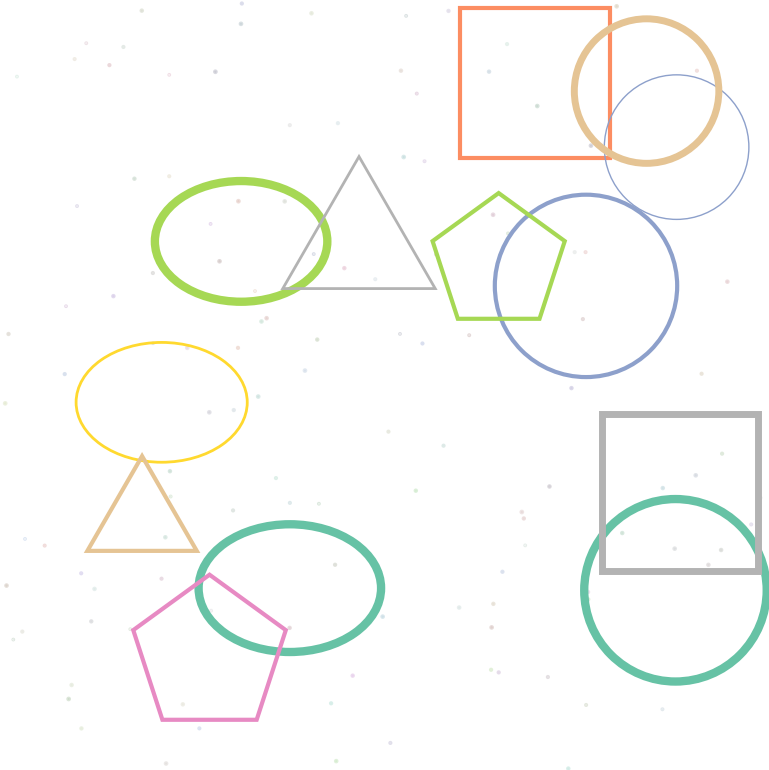[{"shape": "circle", "thickness": 3, "radius": 0.59, "center": [0.877, 0.233]}, {"shape": "oval", "thickness": 3, "radius": 0.59, "center": [0.376, 0.236]}, {"shape": "square", "thickness": 1.5, "radius": 0.49, "center": [0.695, 0.892]}, {"shape": "circle", "thickness": 0.5, "radius": 0.47, "center": [0.879, 0.809]}, {"shape": "circle", "thickness": 1.5, "radius": 0.59, "center": [0.761, 0.629]}, {"shape": "pentagon", "thickness": 1.5, "radius": 0.52, "center": [0.272, 0.149]}, {"shape": "pentagon", "thickness": 1.5, "radius": 0.45, "center": [0.648, 0.659]}, {"shape": "oval", "thickness": 3, "radius": 0.56, "center": [0.313, 0.687]}, {"shape": "oval", "thickness": 1, "radius": 0.56, "center": [0.21, 0.477]}, {"shape": "triangle", "thickness": 1.5, "radius": 0.41, "center": [0.185, 0.326]}, {"shape": "circle", "thickness": 2.5, "radius": 0.47, "center": [0.84, 0.882]}, {"shape": "square", "thickness": 2.5, "radius": 0.51, "center": [0.883, 0.361]}, {"shape": "triangle", "thickness": 1, "radius": 0.57, "center": [0.466, 0.682]}]